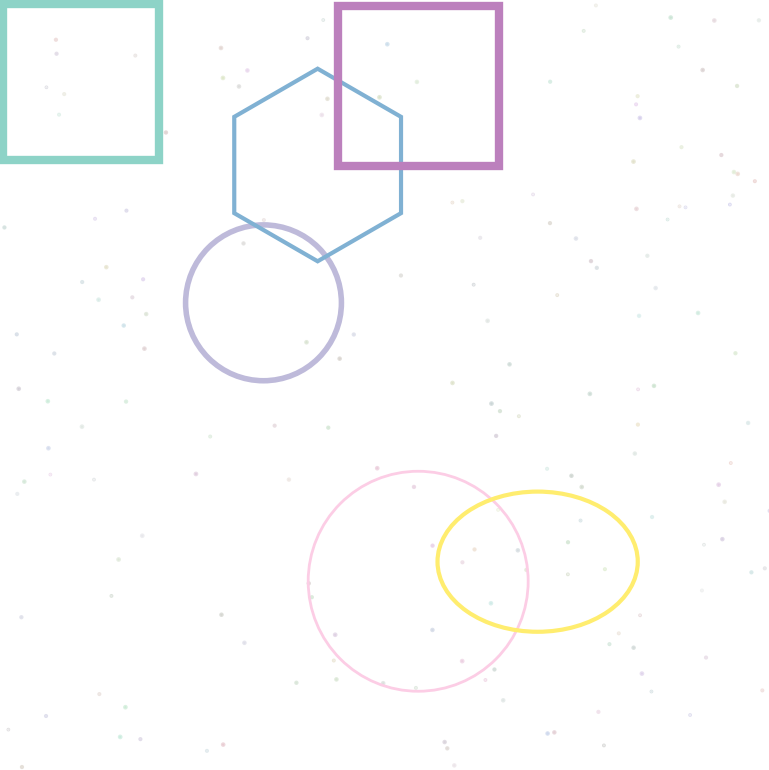[{"shape": "square", "thickness": 3, "radius": 0.51, "center": [0.105, 0.894]}, {"shape": "circle", "thickness": 2, "radius": 0.51, "center": [0.342, 0.607]}, {"shape": "hexagon", "thickness": 1.5, "radius": 0.63, "center": [0.413, 0.786]}, {"shape": "circle", "thickness": 1, "radius": 0.71, "center": [0.543, 0.245]}, {"shape": "square", "thickness": 3, "radius": 0.52, "center": [0.543, 0.888]}, {"shape": "oval", "thickness": 1.5, "radius": 0.65, "center": [0.698, 0.271]}]